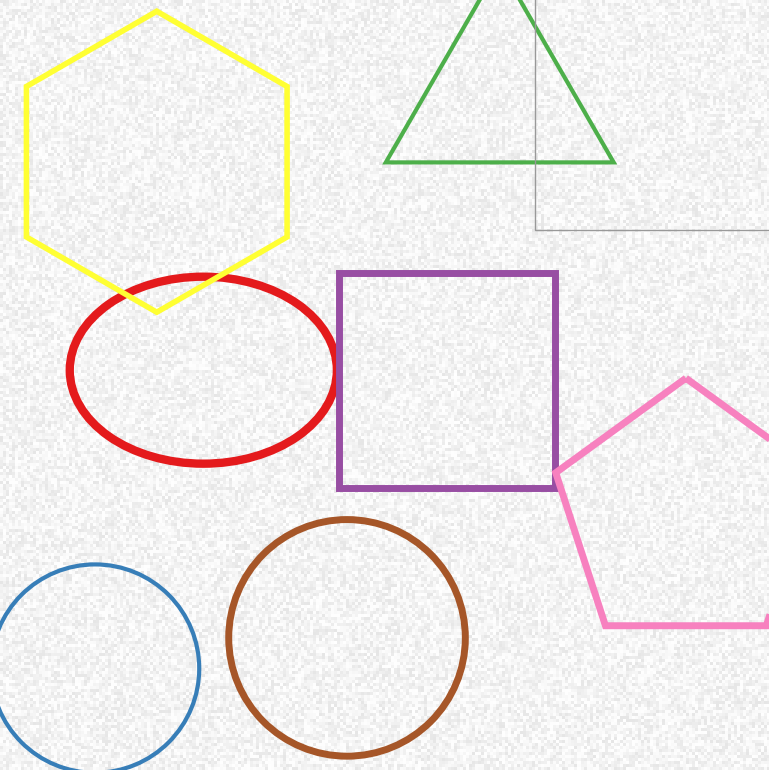[{"shape": "oval", "thickness": 3, "radius": 0.87, "center": [0.264, 0.519]}, {"shape": "circle", "thickness": 1.5, "radius": 0.68, "center": [0.123, 0.132]}, {"shape": "triangle", "thickness": 1.5, "radius": 0.85, "center": [0.649, 0.875]}, {"shape": "square", "thickness": 2.5, "radius": 0.7, "center": [0.581, 0.506]}, {"shape": "hexagon", "thickness": 2, "radius": 0.98, "center": [0.204, 0.79]}, {"shape": "circle", "thickness": 2.5, "radius": 0.77, "center": [0.451, 0.172]}, {"shape": "pentagon", "thickness": 2.5, "radius": 0.89, "center": [0.891, 0.331]}, {"shape": "square", "thickness": 0.5, "radius": 0.94, "center": [0.882, 0.888]}]